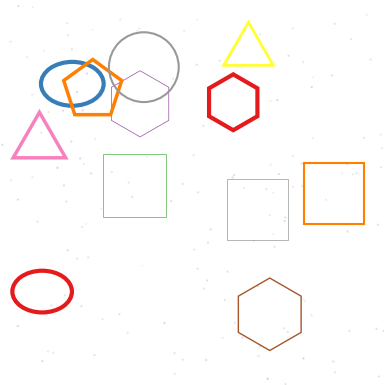[{"shape": "oval", "thickness": 3, "radius": 0.39, "center": [0.109, 0.243]}, {"shape": "hexagon", "thickness": 3, "radius": 0.36, "center": [0.606, 0.734]}, {"shape": "oval", "thickness": 3, "radius": 0.41, "center": [0.188, 0.782]}, {"shape": "square", "thickness": 0.5, "radius": 0.41, "center": [0.35, 0.518]}, {"shape": "hexagon", "thickness": 0.5, "radius": 0.43, "center": [0.364, 0.73]}, {"shape": "square", "thickness": 1.5, "radius": 0.39, "center": [0.868, 0.498]}, {"shape": "pentagon", "thickness": 2.5, "radius": 0.4, "center": [0.241, 0.766]}, {"shape": "triangle", "thickness": 2, "radius": 0.37, "center": [0.645, 0.868]}, {"shape": "hexagon", "thickness": 1, "radius": 0.47, "center": [0.701, 0.184]}, {"shape": "triangle", "thickness": 2.5, "radius": 0.39, "center": [0.102, 0.63]}, {"shape": "square", "thickness": 0.5, "radius": 0.4, "center": [0.669, 0.455]}, {"shape": "circle", "thickness": 1.5, "radius": 0.45, "center": [0.374, 0.826]}]